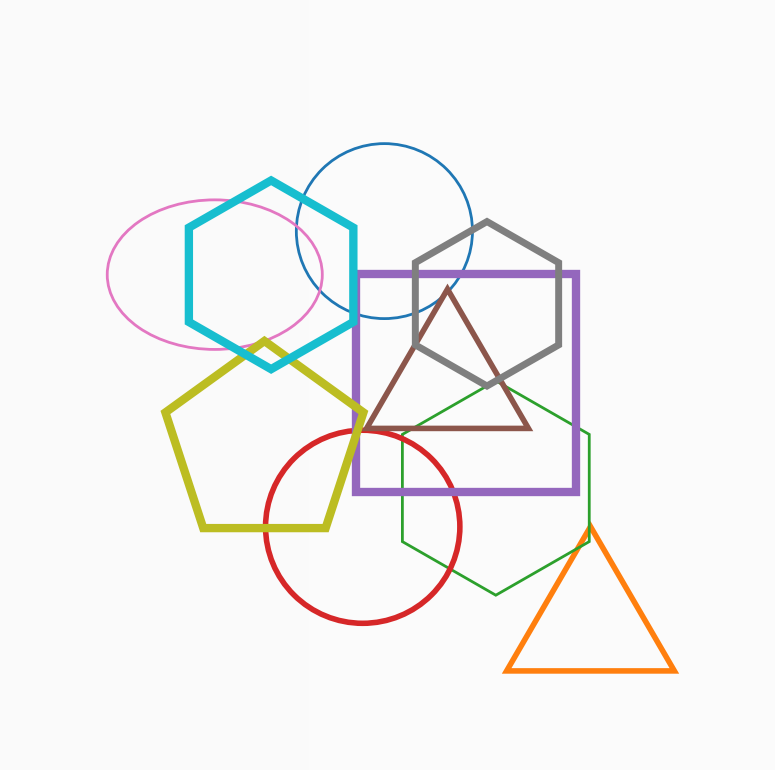[{"shape": "circle", "thickness": 1, "radius": 0.57, "center": [0.496, 0.7]}, {"shape": "triangle", "thickness": 2, "radius": 0.62, "center": [0.762, 0.191]}, {"shape": "hexagon", "thickness": 1, "radius": 0.7, "center": [0.64, 0.366]}, {"shape": "circle", "thickness": 2, "radius": 0.63, "center": [0.468, 0.316]}, {"shape": "square", "thickness": 3, "radius": 0.71, "center": [0.601, 0.502]}, {"shape": "triangle", "thickness": 2, "radius": 0.6, "center": [0.577, 0.504]}, {"shape": "oval", "thickness": 1, "radius": 0.69, "center": [0.277, 0.643]}, {"shape": "hexagon", "thickness": 2.5, "radius": 0.53, "center": [0.628, 0.605]}, {"shape": "pentagon", "thickness": 3, "radius": 0.67, "center": [0.341, 0.423]}, {"shape": "hexagon", "thickness": 3, "radius": 0.61, "center": [0.35, 0.643]}]